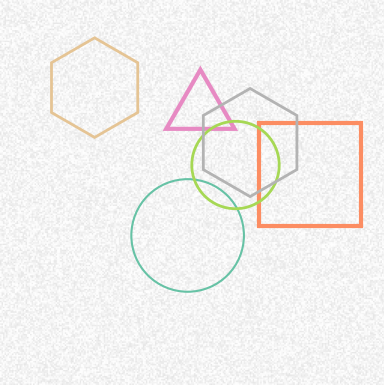[{"shape": "circle", "thickness": 1.5, "radius": 0.73, "center": [0.487, 0.388]}, {"shape": "square", "thickness": 3, "radius": 0.66, "center": [0.805, 0.547]}, {"shape": "triangle", "thickness": 3, "radius": 0.51, "center": [0.52, 0.717]}, {"shape": "circle", "thickness": 2, "radius": 0.57, "center": [0.612, 0.571]}, {"shape": "hexagon", "thickness": 2, "radius": 0.65, "center": [0.246, 0.772]}, {"shape": "hexagon", "thickness": 2, "radius": 0.7, "center": [0.65, 0.63]}]